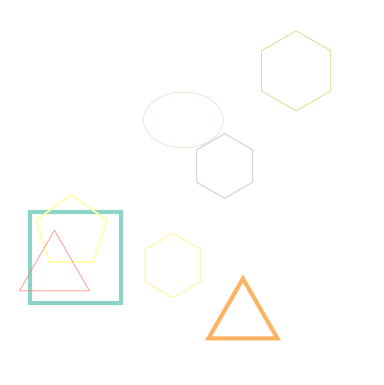[{"shape": "square", "thickness": 3, "radius": 0.59, "center": [0.196, 0.331]}, {"shape": "pentagon", "thickness": 1.5, "radius": 0.49, "center": [0.185, 0.398]}, {"shape": "triangle", "thickness": 0.5, "radius": 0.52, "center": [0.141, 0.297]}, {"shape": "triangle", "thickness": 3, "radius": 0.52, "center": [0.631, 0.173]}, {"shape": "hexagon", "thickness": 0.5, "radius": 0.52, "center": [0.769, 0.816]}, {"shape": "hexagon", "thickness": 1, "radius": 0.42, "center": [0.583, 0.569]}, {"shape": "oval", "thickness": 0.5, "radius": 0.52, "center": [0.476, 0.688]}, {"shape": "hexagon", "thickness": 0.5, "radius": 0.42, "center": [0.449, 0.31]}]